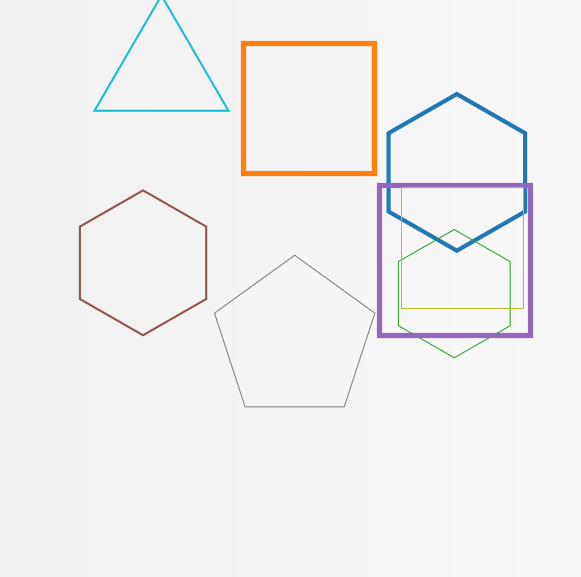[{"shape": "hexagon", "thickness": 2, "radius": 0.68, "center": [0.786, 0.701]}, {"shape": "square", "thickness": 2.5, "radius": 0.56, "center": [0.53, 0.812]}, {"shape": "hexagon", "thickness": 0.5, "radius": 0.56, "center": [0.782, 0.491]}, {"shape": "square", "thickness": 2.5, "radius": 0.65, "center": [0.782, 0.549]}, {"shape": "hexagon", "thickness": 1, "radius": 0.63, "center": [0.246, 0.544]}, {"shape": "pentagon", "thickness": 0.5, "radius": 0.73, "center": [0.507, 0.412]}, {"shape": "square", "thickness": 0.5, "radius": 0.53, "center": [0.795, 0.57]}, {"shape": "triangle", "thickness": 1, "radius": 0.67, "center": [0.278, 0.874]}]